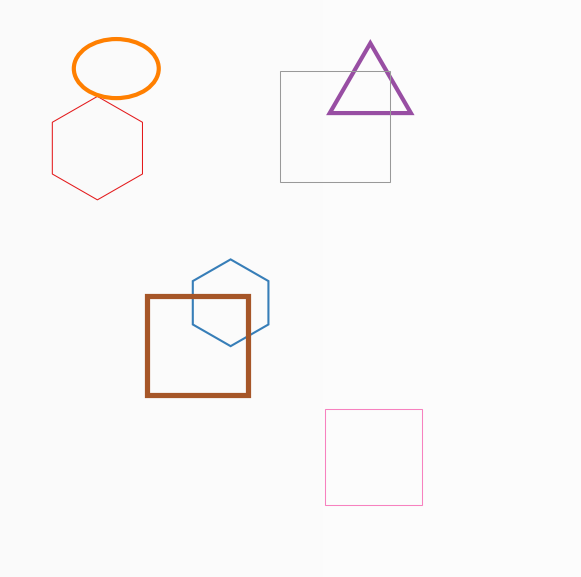[{"shape": "hexagon", "thickness": 0.5, "radius": 0.45, "center": [0.168, 0.743]}, {"shape": "hexagon", "thickness": 1, "radius": 0.38, "center": [0.397, 0.475]}, {"shape": "triangle", "thickness": 2, "radius": 0.4, "center": [0.637, 0.844]}, {"shape": "oval", "thickness": 2, "radius": 0.37, "center": [0.2, 0.88]}, {"shape": "square", "thickness": 2.5, "radius": 0.43, "center": [0.34, 0.401]}, {"shape": "square", "thickness": 0.5, "radius": 0.42, "center": [0.643, 0.207]}, {"shape": "square", "thickness": 0.5, "radius": 0.48, "center": [0.576, 0.78]}]